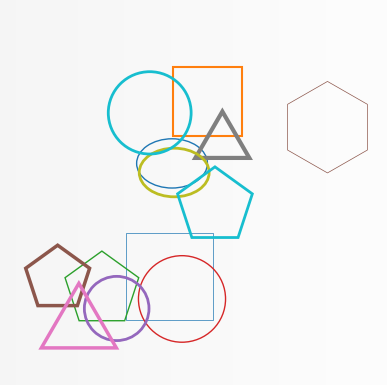[{"shape": "square", "thickness": 0.5, "radius": 0.56, "center": [0.438, 0.282]}, {"shape": "oval", "thickness": 1, "radius": 0.46, "center": [0.444, 0.576]}, {"shape": "square", "thickness": 1.5, "radius": 0.45, "center": [0.536, 0.736]}, {"shape": "pentagon", "thickness": 1, "radius": 0.5, "center": [0.263, 0.248]}, {"shape": "circle", "thickness": 1, "radius": 0.56, "center": [0.47, 0.224]}, {"shape": "circle", "thickness": 2, "radius": 0.42, "center": [0.301, 0.199]}, {"shape": "pentagon", "thickness": 2.5, "radius": 0.43, "center": [0.149, 0.276]}, {"shape": "hexagon", "thickness": 0.5, "radius": 0.59, "center": [0.845, 0.67]}, {"shape": "triangle", "thickness": 2.5, "radius": 0.56, "center": [0.203, 0.152]}, {"shape": "triangle", "thickness": 3, "radius": 0.4, "center": [0.574, 0.63]}, {"shape": "oval", "thickness": 2, "radius": 0.45, "center": [0.45, 0.552]}, {"shape": "pentagon", "thickness": 2, "radius": 0.51, "center": [0.555, 0.465]}, {"shape": "circle", "thickness": 2, "radius": 0.53, "center": [0.386, 0.707]}]